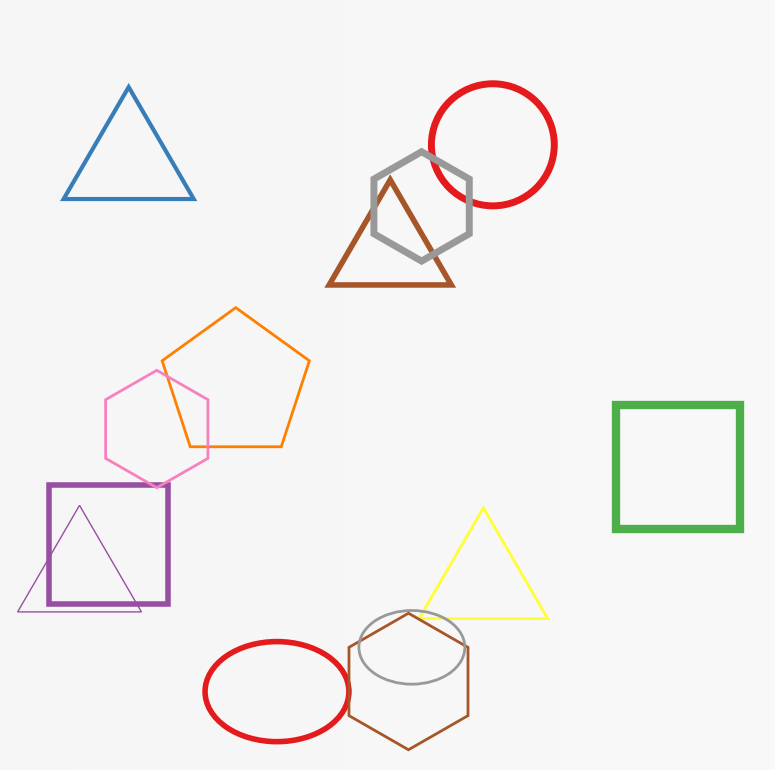[{"shape": "circle", "thickness": 2.5, "radius": 0.4, "center": [0.636, 0.812]}, {"shape": "oval", "thickness": 2, "radius": 0.46, "center": [0.357, 0.102]}, {"shape": "triangle", "thickness": 1.5, "radius": 0.48, "center": [0.166, 0.79]}, {"shape": "square", "thickness": 3, "radius": 0.4, "center": [0.875, 0.394]}, {"shape": "triangle", "thickness": 0.5, "radius": 0.46, "center": [0.103, 0.251]}, {"shape": "square", "thickness": 2, "radius": 0.39, "center": [0.14, 0.293]}, {"shape": "pentagon", "thickness": 1, "radius": 0.5, "center": [0.304, 0.501]}, {"shape": "triangle", "thickness": 1, "radius": 0.48, "center": [0.624, 0.245]}, {"shape": "hexagon", "thickness": 1, "radius": 0.44, "center": [0.527, 0.115]}, {"shape": "triangle", "thickness": 2, "radius": 0.46, "center": [0.504, 0.675]}, {"shape": "hexagon", "thickness": 1, "radius": 0.38, "center": [0.202, 0.443]}, {"shape": "hexagon", "thickness": 2.5, "radius": 0.36, "center": [0.544, 0.732]}, {"shape": "oval", "thickness": 1, "radius": 0.34, "center": [0.531, 0.159]}]